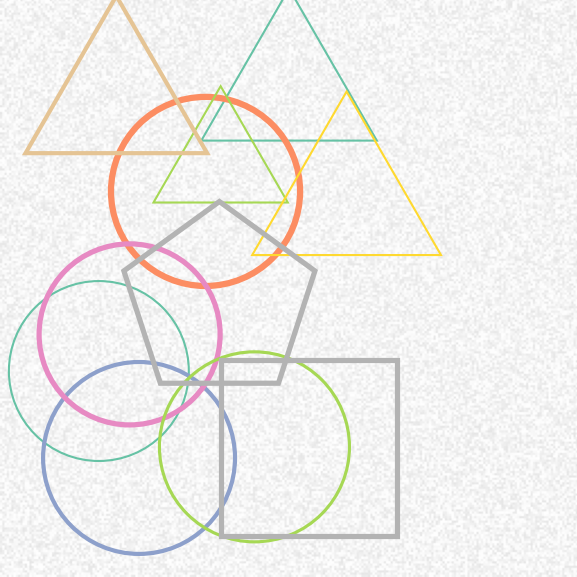[{"shape": "triangle", "thickness": 1, "radius": 0.88, "center": [0.501, 0.843]}, {"shape": "circle", "thickness": 1, "radius": 0.78, "center": [0.171, 0.357]}, {"shape": "circle", "thickness": 3, "radius": 0.82, "center": [0.356, 0.668]}, {"shape": "circle", "thickness": 2, "radius": 0.83, "center": [0.241, 0.206]}, {"shape": "circle", "thickness": 2.5, "radius": 0.78, "center": [0.224, 0.42]}, {"shape": "circle", "thickness": 1.5, "radius": 0.82, "center": [0.441, 0.225]}, {"shape": "triangle", "thickness": 1, "radius": 0.67, "center": [0.382, 0.716]}, {"shape": "triangle", "thickness": 1, "radius": 0.94, "center": [0.6, 0.652]}, {"shape": "triangle", "thickness": 2, "radius": 0.91, "center": [0.201, 0.825]}, {"shape": "square", "thickness": 2.5, "radius": 0.76, "center": [0.535, 0.224]}, {"shape": "pentagon", "thickness": 2.5, "radius": 0.87, "center": [0.38, 0.476]}]